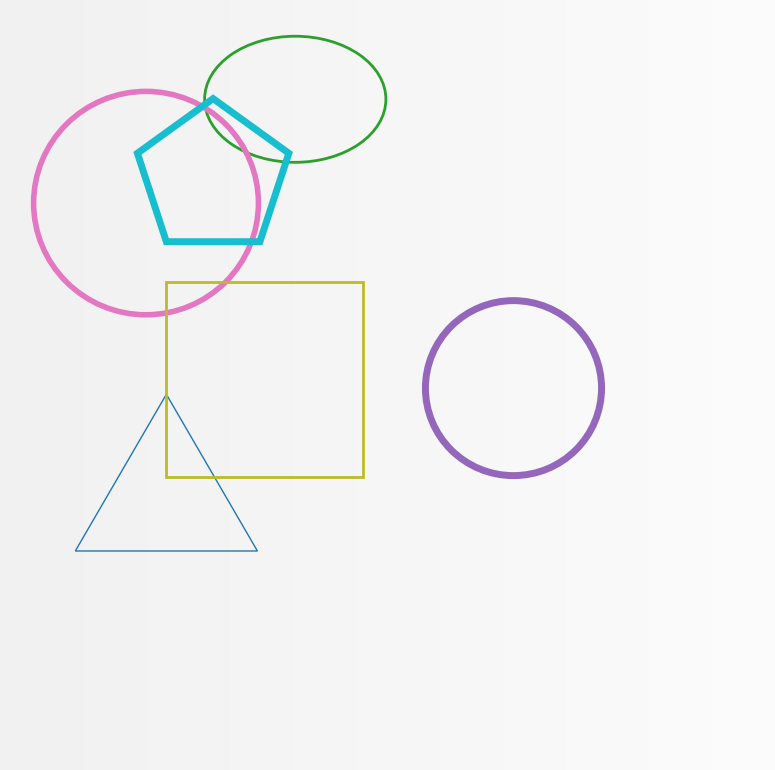[{"shape": "triangle", "thickness": 0.5, "radius": 0.68, "center": [0.215, 0.352]}, {"shape": "oval", "thickness": 1, "radius": 0.58, "center": [0.381, 0.871]}, {"shape": "circle", "thickness": 2.5, "radius": 0.57, "center": [0.663, 0.496]}, {"shape": "circle", "thickness": 2, "radius": 0.73, "center": [0.188, 0.736]}, {"shape": "square", "thickness": 1, "radius": 0.63, "center": [0.341, 0.507]}, {"shape": "pentagon", "thickness": 2.5, "radius": 0.51, "center": [0.275, 0.769]}]